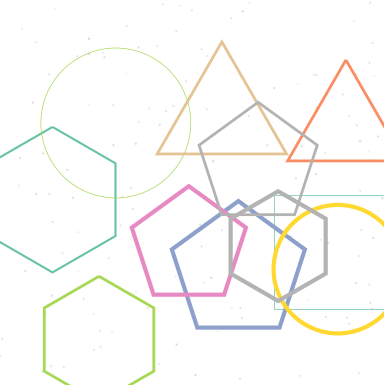[{"shape": "square", "thickness": 0.5, "radius": 0.74, "center": [0.861, 0.345]}, {"shape": "hexagon", "thickness": 1.5, "radius": 0.94, "center": [0.136, 0.481]}, {"shape": "triangle", "thickness": 2, "radius": 0.87, "center": [0.899, 0.669]}, {"shape": "pentagon", "thickness": 3, "radius": 0.91, "center": [0.619, 0.296]}, {"shape": "pentagon", "thickness": 3, "radius": 0.78, "center": [0.491, 0.361]}, {"shape": "hexagon", "thickness": 2, "radius": 0.82, "center": [0.257, 0.118]}, {"shape": "circle", "thickness": 0.5, "radius": 0.97, "center": [0.301, 0.681]}, {"shape": "circle", "thickness": 3, "radius": 0.83, "center": [0.878, 0.301]}, {"shape": "triangle", "thickness": 2, "radius": 0.97, "center": [0.576, 0.697]}, {"shape": "pentagon", "thickness": 2, "radius": 0.81, "center": [0.67, 0.573]}, {"shape": "hexagon", "thickness": 3, "radius": 0.71, "center": [0.723, 0.361]}]